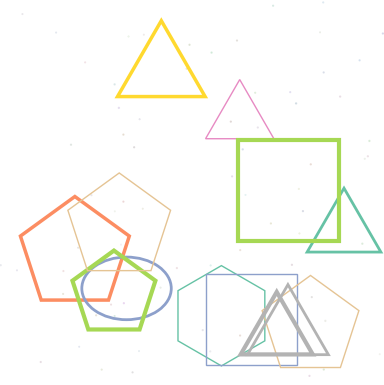[{"shape": "triangle", "thickness": 2, "radius": 0.55, "center": [0.894, 0.401]}, {"shape": "hexagon", "thickness": 1, "radius": 0.65, "center": [0.575, 0.18]}, {"shape": "pentagon", "thickness": 2.5, "radius": 0.74, "center": [0.194, 0.341]}, {"shape": "oval", "thickness": 2, "radius": 0.58, "center": [0.329, 0.251]}, {"shape": "square", "thickness": 1, "radius": 0.59, "center": [0.653, 0.17]}, {"shape": "triangle", "thickness": 1, "radius": 0.51, "center": [0.623, 0.691]}, {"shape": "pentagon", "thickness": 3, "radius": 0.57, "center": [0.296, 0.236]}, {"shape": "square", "thickness": 3, "radius": 0.65, "center": [0.75, 0.505]}, {"shape": "triangle", "thickness": 2.5, "radius": 0.66, "center": [0.419, 0.815]}, {"shape": "pentagon", "thickness": 1, "radius": 0.66, "center": [0.807, 0.152]}, {"shape": "pentagon", "thickness": 1, "radius": 0.7, "center": [0.31, 0.411]}, {"shape": "triangle", "thickness": 3, "radius": 0.54, "center": [0.719, 0.134]}, {"shape": "triangle", "thickness": 2, "radius": 0.61, "center": [0.748, 0.139]}]